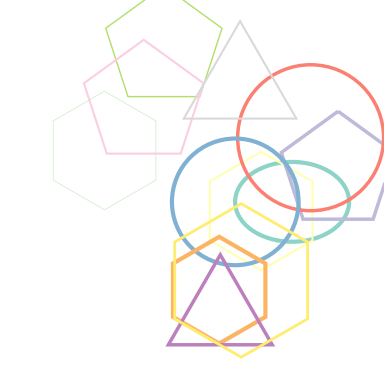[{"shape": "oval", "thickness": 3, "radius": 0.74, "center": [0.759, 0.476]}, {"shape": "hexagon", "thickness": 1.5, "radius": 0.77, "center": [0.678, 0.452]}, {"shape": "pentagon", "thickness": 2.5, "radius": 0.77, "center": [0.878, 0.556]}, {"shape": "circle", "thickness": 2.5, "radius": 0.95, "center": [0.807, 0.642]}, {"shape": "circle", "thickness": 3, "radius": 0.82, "center": [0.611, 0.476]}, {"shape": "hexagon", "thickness": 3, "radius": 0.69, "center": [0.569, 0.246]}, {"shape": "pentagon", "thickness": 1, "radius": 0.79, "center": [0.426, 0.878]}, {"shape": "pentagon", "thickness": 1.5, "radius": 0.82, "center": [0.373, 0.733]}, {"shape": "triangle", "thickness": 1.5, "radius": 0.84, "center": [0.624, 0.776]}, {"shape": "triangle", "thickness": 2.5, "radius": 0.78, "center": [0.572, 0.182]}, {"shape": "hexagon", "thickness": 0.5, "radius": 0.77, "center": [0.271, 0.609]}, {"shape": "hexagon", "thickness": 2, "radius": 1.0, "center": [0.626, 0.272]}]